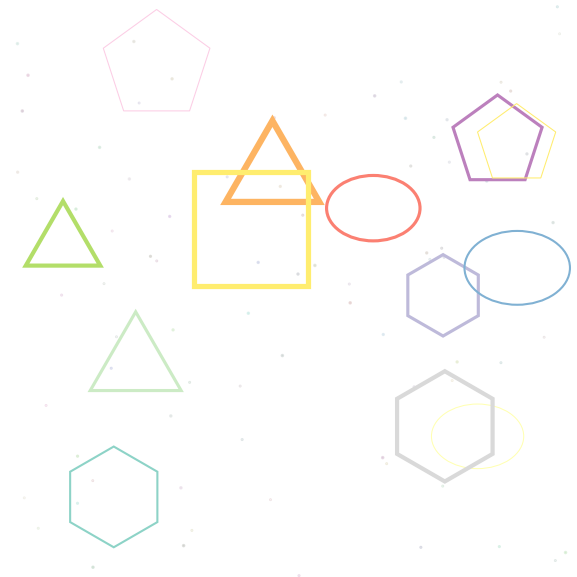[{"shape": "hexagon", "thickness": 1, "radius": 0.44, "center": [0.197, 0.139]}, {"shape": "oval", "thickness": 0.5, "radius": 0.4, "center": [0.827, 0.244]}, {"shape": "hexagon", "thickness": 1.5, "radius": 0.35, "center": [0.767, 0.488]}, {"shape": "oval", "thickness": 1.5, "radius": 0.4, "center": [0.646, 0.639]}, {"shape": "oval", "thickness": 1, "radius": 0.46, "center": [0.896, 0.535]}, {"shape": "triangle", "thickness": 3, "radius": 0.47, "center": [0.472, 0.696]}, {"shape": "triangle", "thickness": 2, "radius": 0.37, "center": [0.109, 0.576]}, {"shape": "pentagon", "thickness": 0.5, "radius": 0.49, "center": [0.271, 0.886]}, {"shape": "hexagon", "thickness": 2, "radius": 0.48, "center": [0.77, 0.261]}, {"shape": "pentagon", "thickness": 1.5, "radius": 0.41, "center": [0.862, 0.754]}, {"shape": "triangle", "thickness": 1.5, "radius": 0.45, "center": [0.235, 0.368]}, {"shape": "pentagon", "thickness": 0.5, "radius": 0.36, "center": [0.895, 0.749]}, {"shape": "square", "thickness": 2.5, "radius": 0.49, "center": [0.434, 0.602]}]